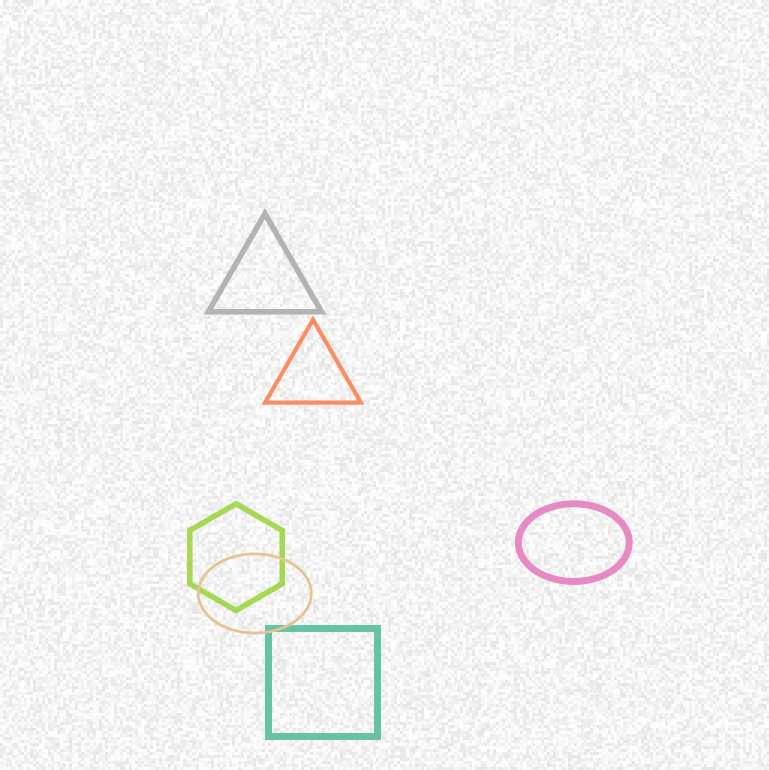[{"shape": "square", "thickness": 2.5, "radius": 0.35, "center": [0.419, 0.114]}, {"shape": "triangle", "thickness": 1.5, "radius": 0.36, "center": [0.406, 0.513]}, {"shape": "oval", "thickness": 2.5, "radius": 0.36, "center": [0.745, 0.295]}, {"shape": "hexagon", "thickness": 2, "radius": 0.35, "center": [0.307, 0.276]}, {"shape": "oval", "thickness": 1, "radius": 0.37, "center": [0.331, 0.229]}, {"shape": "triangle", "thickness": 2, "radius": 0.42, "center": [0.344, 0.638]}]